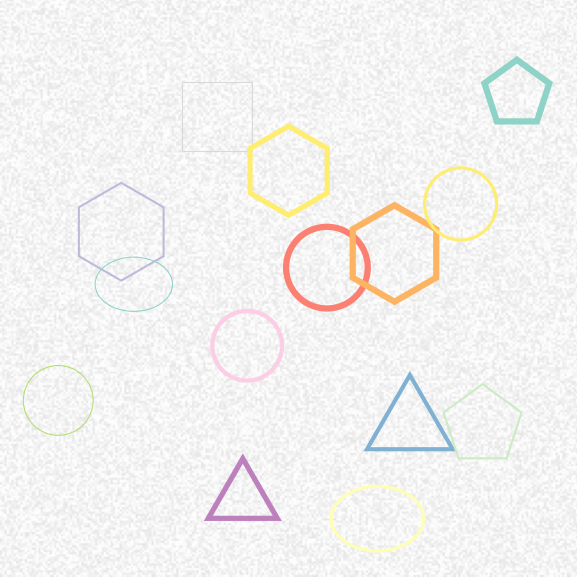[{"shape": "oval", "thickness": 0.5, "radius": 0.34, "center": [0.232, 0.507]}, {"shape": "pentagon", "thickness": 3, "radius": 0.29, "center": [0.895, 0.837]}, {"shape": "oval", "thickness": 1.5, "radius": 0.4, "center": [0.653, 0.101]}, {"shape": "hexagon", "thickness": 1, "radius": 0.42, "center": [0.21, 0.598]}, {"shape": "circle", "thickness": 3, "radius": 0.35, "center": [0.566, 0.536]}, {"shape": "triangle", "thickness": 2, "radius": 0.43, "center": [0.71, 0.264]}, {"shape": "hexagon", "thickness": 3, "radius": 0.42, "center": [0.683, 0.56]}, {"shape": "circle", "thickness": 0.5, "radius": 0.3, "center": [0.101, 0.306]}, {"shape": "circle", "thickness": 2, "radius": 0.3, "center": [0.428, 0.401]}, {"shape": "square", "thickness": 0.5, "radius": 0.3, "center": [0.376, 0.797]}, {"shape": "triangle", "thickness": 2.5, "radius": 0.35, "center": [0.42, 0.136]}, {"shape": "pentagon", "thickness": 1, "radius": 0.36, "center": [0.836, 0.263]}, {"shape": "hexagon", "thickness": 2.5, "radius": 0.39, "center": [0.5, 0.704]}, {"shape": "circle", "thickness": 1.5, "radius": 0.31, "center": [0.798, 0.646]}]